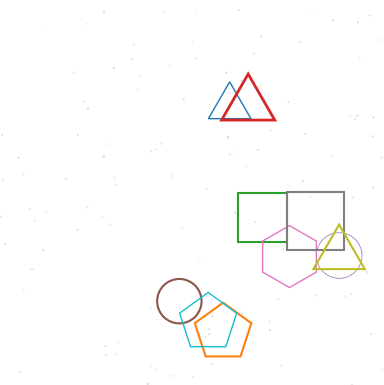[{"shape": "triangle", "thickness": 1, "radius": 0.32, "center": [0.597, 0.724]}, {"shape": "pentagon", "thickness": 1.5, "radius": 0.39, "center": [0.579, 0.137]}, {"shape": "square", "thickness": 1.5, "radius": 0.32, "center": [0.681, 0.436]}, {"shape": "triangle", "thickness": 2, "radius": 0.4, "center": [0.645, 0.728]}, {"shape": "circle", "thickness": 0.5, "radius": 0.3, "center": [0.881, 0.336]}, {"shape": "circle", "thickness": 1.5, "radius": 0.29, "center": [0.466, 0.218]}, {"shape": "hexagon", "thickness": 1, "radius": 0.4, "center": [0.752, 0.334]}, {"shape": "square", "thickness": 1.5, "radius": 0.37, "center": [0.819, 0.426]}, {"shape": "triangle", "thickness": 1.5, "radius": 0.39, "center": [0.881, 0.339]}, {"shape": "pentagon", "thickness": 1, "radius": 0.39, "center": [0.541, 0.162]}]